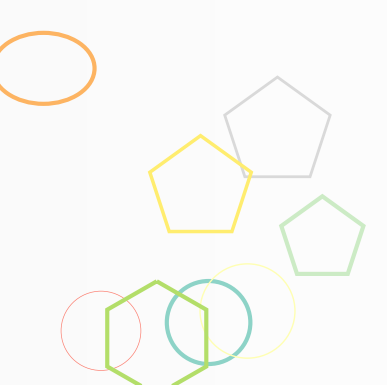[{"shape": "circle", "thickness": 3, "radius": 0.54, "center": [0.538, 0.162]}, {"shape": "circle", "thickness": 1, "radius": 0.61, "center": [0.639, 0.192]}, {"shape": "circle", "thickness": 0.5, "radius": 0.51, "center": [0.261, 0.141]}, {"shape": "oval", "thickness": 3, "radius": 0.66, "center": [0.112, 0.822]}, {"shape": "hexagon", "thickness": 3, "radius": 0.74, "center": [0.405, 0.122]}, {"shape": "pentagon", "thickness": 2, "radius": 0.72, "center": [0.716, 0.657]}, {"shape": "pentagon", "thickness": 3, "radius": 0.56, "center": [0.832, 0.379]}, {"shape": "pentagon", "thickness": 2.5, "radius": 0.69, "center": [0.518, 0.51]}]